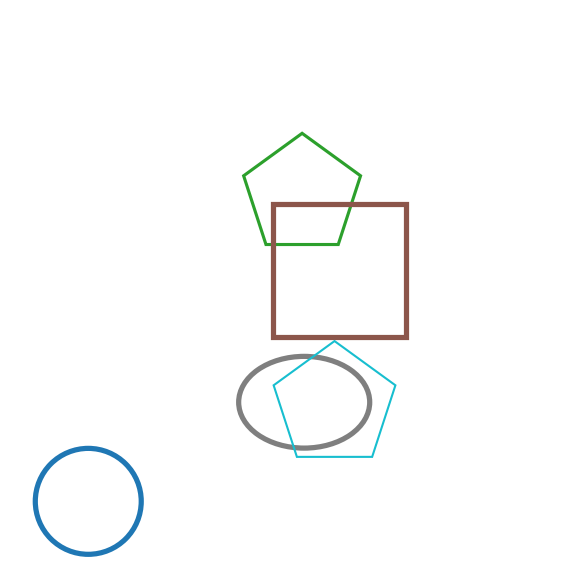[{"shape": "circle", "thickness": 2.5, "radius": 0.46, "center": [0.153, 0.131]}, {"shape": "pentagon", "thickness": 1.5, "radius": 0.53, "center": [0.523, 0.662]}, {"shape": "square", "thickness": 2.5, "radius": 0.58, "center": [0.589, 0.53]}, {"shape": "oval", "thickness": 2.5, "radius": 0.57, "center": [0.527, 0.303]}, {"shape": "pentagon", "thickness": 1, "radius": 0.55, "center": [0.579, 0.298]}]